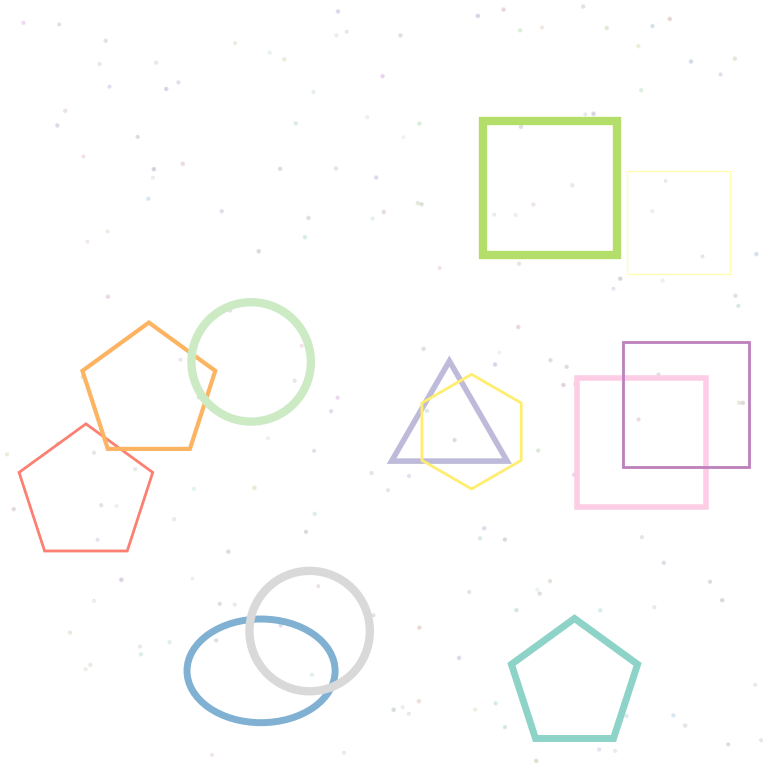[{"shape": "pentagon", "thickness": 2.5, "radius": 0.43, "center": [0.746, 0.111]}, {"shape": "square", "thickness": 0.5, "radius": 0.34, "center": [0.881, 0.711]}, {"shape": "triangle", "thickness": 2, "radius": 0.43, "center": [0.584, 0.444]}, {"shape": "pentagon", "thickness": 1, "radius": 0.46, "center": [0.112, 0.358]}, {"shape": "oval", "thickness": 2.5, "radius": 0.48, "center": [0.339, 0.129]}, {"shape": "pentagon", "thickness": 1.5, "radius": 0.45, "center": [0.193, 0.49]}, {"shape": "square", "thickness": 3, "radius": 0.43, "center": [0.714, 0.756]}, {"shape": "square", "thickness": 2, "radius": 0.42, "center": [0.834, 0.426]}, {"shape": "circle", "thickness": 3, "radius": 0.39, "center": [0.402, 0.18]}, {"shape": "square", "thickness": 1, "radius": 0.41, "center": [0.891, 0.474]}, {"shape": "circle", "thickness": 3, "radius": 0.39, "center": [0.326, 0.53]}, {"shape": "hexagon", "thickness": 1, "radius": 0.37, "center": [0.612, 0.439]}]